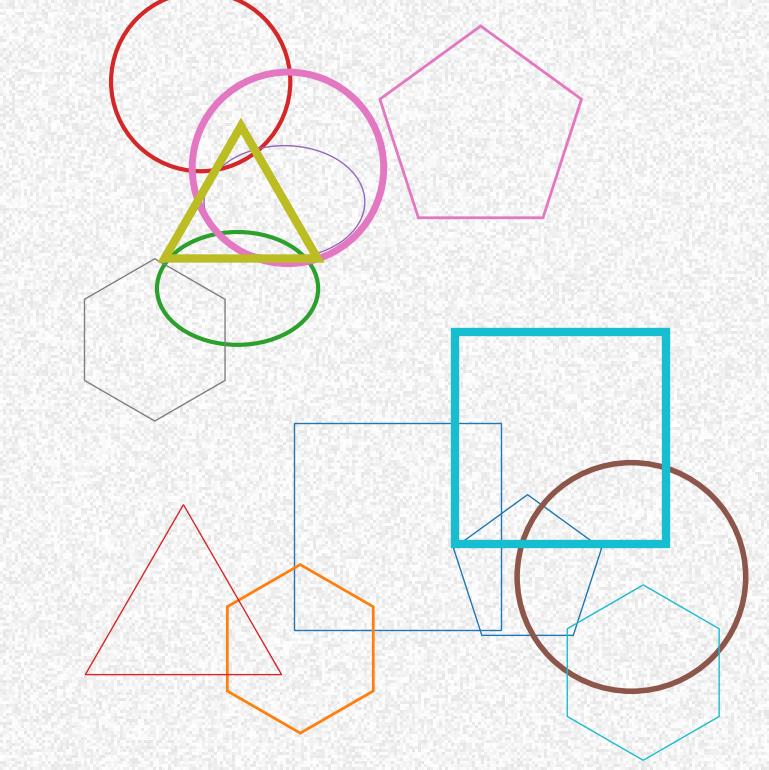[{"shape": "square", "thickness": 0.5, "radius": 0.67, "center": [0.516, 0.317]}, {"shape": "pentagon", "thickness": 0.5, "radius": 0.51, "center": [0.685, 0.257]}, {"shape": "hexagon", "thickness": 1, "radius": 0.55, "center": [0.39, 0.157]}, {"shape": "oval", "thickness": 1.5, "radius": 0.52, "center": [0.309, 0.625]}, {"shape": "triangle", "thickness": 0.5, "radius": 0.74, "center": [0.238, 0.197]}, {"shape": "circle", "thickness": 1.5, "radius": 0.58, "center": [0.261, 0.894]}, {"shape": "oval", "thickness": 0.5, "radius": 0.52, "center": [0.369, 0.738]}, {"shape": "circle", "thickness": 2, "radius": 0.74, "center": [0.82, 0.251]}, {"shape": "pentagon", "thickness": 1, "radius": 0.69, "center": [0.624, 0.829]}, {"shape": "circle", "thickness": 2.5, "radius": 0.62, "center": [0.374, 0.782]}, {"shape": "hexagon", "thickness": 0.5, "radius": 0.53, "center": [0.201, 0.559]}, {"shape": "triangle", "thickness": 3, "radius": 0.57, "center": [0.313, 0.722]}, {"shape": "hexagon", "thickness": 0.5, "radius": 0.57, "center": [0.835, 0.126]}, {"shape": "square", "thickness": 3, "radius": 0.69, "center": [0.728, 0.431]}]